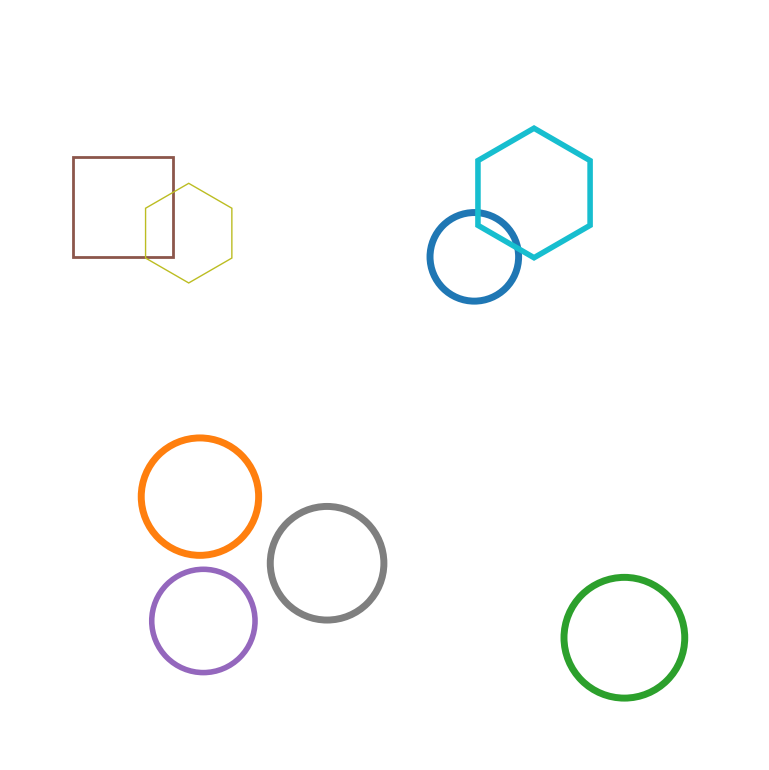[{"shape": "circle", "thickness": 2.5, "radius": 0.29, "center": [0.616, 0.666]}, {"shape": "circle", "thickness": 2.5, "radius": 0.38, "center": [0.26, 0.355]}, {"shape": "circle", "thickness": 2.5, "radius": 0.39, "center": [0.811, 0.172]}, {"shape": "circle", "thickness": 2, "radius": 0.34, "center": [0.264, 0.194]}, {"shape": "square", "thickness": 1, "radius": 0.33, "center": [0.16, 0.731]}, {"shape": "circle", "thickness": 2.5, "radius": 0.37, "center": [0.425, 0.269]}, {"shape": "hexagon", "thickness": 0.5, "radius": 0.32, "center": [0.245, 0.697]}, {"shape": "hexagon", "thickness": 2, "radius": 0.42, "center": [0.694, 0.749]}]